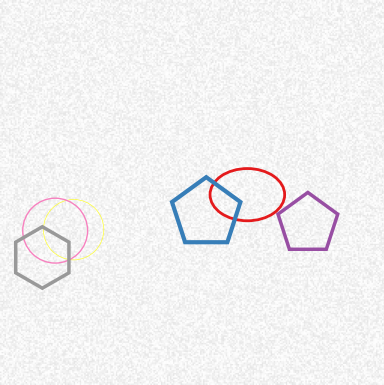[{"shape": "oval", "thickness": 2, "radius": 0.48, "center": [0.642, 0.494]}, {"shape": "pentagon", "thickness": 3, "radius": 0.47, "center": [0.536, 0.446]}, {"shape": "pentagon", "thickness": 2.5, "radius": 0.41, "center": [0.8, 0.419]}, {"shape": "circle", "thickness": 0.5, "radius": 0.39, "center": [0.191, 0.403]}, {"shape": "circle", "thickness": 1, "radius": 0.42, "center": [0.143, 0.401]}, {"shape": "hexagon", "thickness": 2.5, "radius": 0.4, "center": [0.11, 0.331]}]